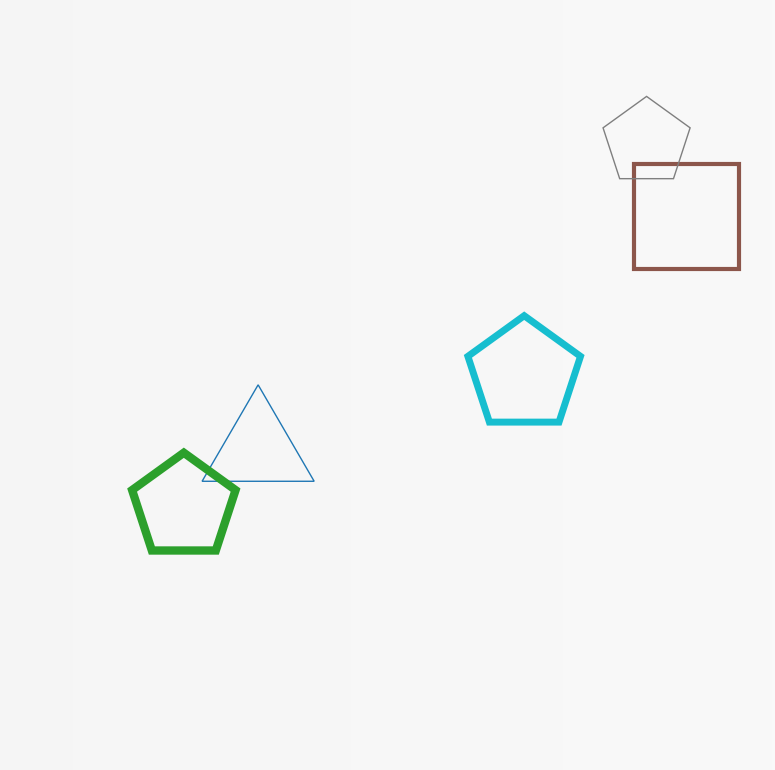[{"shape": "triangle", "thickness": 0.5, "radius": 0.42, "center": [0.333, 0.417]}, {"shape": "pentagon", "thickness": 3, "radius": 0.35, "center": [0.237, 0.342]}, {"shape": "square", "thickness": 1.5, "radius": 0.34, "center": [0.885, 0.719]}, {"shape": "pentagon", "thickness": 0.5, "radius": 0.3, "center": [0.834, 0.816]}, {"shape": "pentagon", "thickness": 2.5, "radius": 0.38, "center": [0.676, 0.514]}]